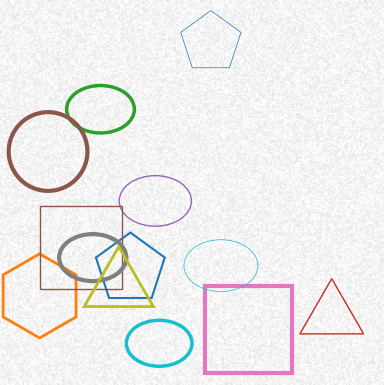[{"shape": "pentagon", "thickness": 0.5, "radius": 0.41, "center": [0.548, 0.89]}, {"shape": "pentagon", "thickness": 1.5, "radius": 0.47, "center": [0.339, 0.302]}, {"shape": "hexagon", "thickness": 2, "radius": 0.55, "center": [0.103, 0.231]}, {"shape": "oval", "thickness": 2.5, "radius": 0.44, "center": [0.261, 0.716]}, {"shape": "triangle", "thickness": 1, "radius": 0.48, "center": [0.862, 0.181]}, {"shape": "oval", "thickness": 1, "radius": 0.47, "center": [0.403, 0.478]}, {"shape": "square", "thickness": 1, "radius": 0.53, "center": [0.21, 0.357]}, {"shape": "circle", "thickness": 3, "radius": 0.51, "center": [0.125, 0.606]}, {"shape": "square", "thickness": 3, "radius": 0.56, "center": [0.645, 0.144]}, {"shape": "oval", "thickness": 3, "radius": 0.44, "center": [0.241, 0.331]}, {"shape": "triangle", "thickness": 2, "radius": 0.52, "center": [0.309, 0.256]}, {"shape": "oval", "thickness": 0.5, "radius": 0.48, "center": [0.574, 0.31]}, {"shape": "oval", "thickness": 2.5, "radius": 0.43, "center": [0.413, 0.108]}]